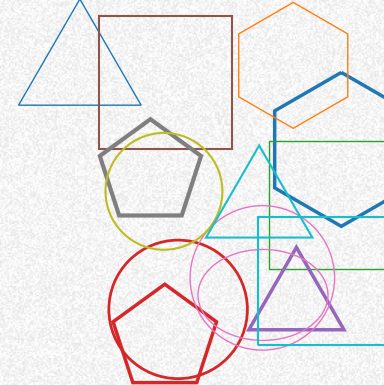[{"shape": "triangle", "thickness": 1, "radius": 0.92, "center": [0.207, 0.819]}, {"shape": "hexagon", "thickness": 2.5, "radius": 1.0, "center": [0.887, 0.612]}, {"shape": "hexagon", "thickness": 1, "radius": 0.82, "center": [0.762, 0.83]}, {"shape": "square", "thickness": 1, "radius": 0.83, "center": [0.865, 0.468]}, {"shape": "circle", "thickness": 2, "radius": 0.9, "center": [0.463, 0.196]}, {"shape": "pentagon", "thickness": 2.5, "radius": 0.71, "center": [0.428, 0.12]}, {"shape": "triangle", "thickness": 2.5, "radius": 0.71, "center": [0.77, 0.215]}, {"shape": "square", "thickness": 1.5, "radius": 0.87, "center": [0.43, 0.786]}, {"shape": "oval", "thickness": 1, "radius": 0.84, "center": [0.683, 0.234]}, {"shape": "circle", "thickness": 1, "radius": 0.94, "center": [0.681, 0.278]}, {"shape": "pentagon", "thickness": 3, "radius": 0.69, "center": [0.391, 0.552]}, {"shape": "circle", "thickness": 1.5, "radius": 0.76, "center": [0.426, 0.503]}, {"shape": "square", "thickness": 1.5, "radius": 0.83, "center": [0.835, 0.271]}, {"shape": "triangle", "thickness": 1.5, "radius": 0.8, "center": [0.673, 0.463]}]